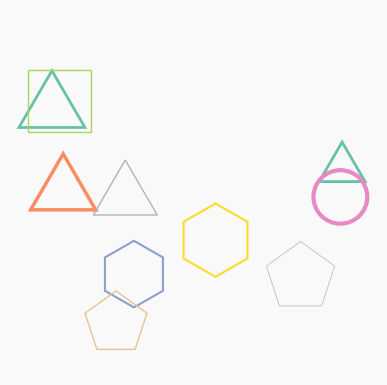[{"shape": "triangle", "thickness": 2, "radius": 0.34, "center": [0.883, 0.563]}, {"shape": "triangle", "thickness": 2, "radius": 0.49, "center": [0.134, 0.718]}, {"shape": "triangle", "thickness": 2.5, "radius": 0.48, "center": [0.163, 0.503]}, {"shape": "hexagon", "thickness": 1.5, "radius": 0.43, "center": [0.346, 0.288]}, {"shape": "circle", "thickness": 3, "radius": 0.35, "center": [0.878, 0.488]}, {"shape": "square", "thickness": 1, "radius": 0.41, "center": [0.153, 0.738]}, {"shape": "hexagon", "thickness": 1.5, "radius": 0.48, "center": [0.556, 0.376]}, {"shape": "pentagon", "thickness": 1, "radius": 0.42, "center": [0.299, 0.161]}, {"shape": "triangle", "thickness": 1, "radius": 0.48, "center": [0.323, 0.489]}, {"shape": "pentagon", "thickness": 0.5, "radius": 0.46, "center": [0.776, 0.28]}]